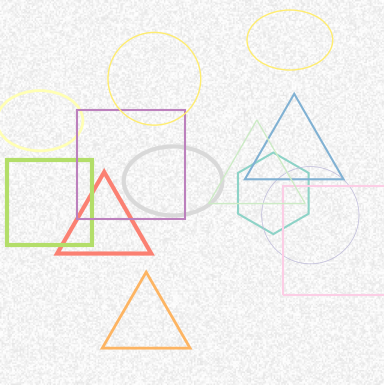[{"shape": "hexagon", "thickness": 1.5, "radius": 0.53, "center": [0.71, 0.498]}, {"shape": "oval", "thickness": 2, "radius": 0.56, "center": [0.103, 0.686]}, {"shape": "circle", "thickness": 0.5, "radius": 0.63, "center": [0.806, 0.441]}, {"shape": "triangle", "thickness": 3, "radius": 0.71, "center": [0.271, 0.412]}, {"shape": "triangle", "thickness": 1.5, "radius": 0.74, "center": [0.764, 0.608]}, {"shape": "triangle", "thickness": 2, "radius": 0.66, "center": [0.38, 0.162]}, {"shape": "square", "thickness": 3, "radius": 0.55, "center": [0.129, 0.473]}, {"shape": "square", "thickness": 1.5, "radius": 0.71, "center": [0.877, 0.375]}, {"shape": "oval", "thickness": 3, "radius": 0.64, "center": [0.45, 0.53]}, {"shape": "square", "thickness": 1.5, "radius": 0.7, "center": [0.341, 0.573]}, {"shape": "triangle", "thickness": 1, "radius": 0.72, "center": [0.667, 0.544]}, {"shape": "oval", "thickness": 1, "radius": 0.56, "center": [0.753, 0.896]}, {"shape": "circle", "thickness": 1, "radius": 0.6, "center": [0.401, 0.795]}]